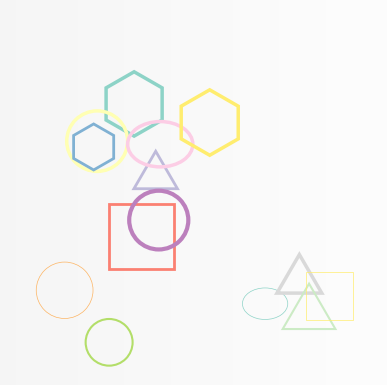[{"shape": "oval", "thickness": 0.5, "radius": 0.29, "center": [0.684, 0.211]}, {"shape": "hexagon", "thickness": 2.5, "radius": 0.42, "center": [0.346, 0.73]}, {"shape": "circle", "thickness": 2.5, "radius": 0.39, "center": [0.251, 0.633]}, {"shape": "triangle", "thickness": 2, "radius": 0.32, "center": [0.402, 0.542]}, {"shape": "square", "thickness": 2, "radius": 0.42, "center": [0.365, 0.386]}, {"shape": "hexagon", "thickness": 2, "radius": 0.3, "center": [0.242, 0.618]}, {"shape": "circle", "thickness": 0.5, "radius": 0.37, "center": [0.167, 0.246]}, {"shape": "circle", "thickness": 1.5, "radius": 0.3, "center": [0.282, 0.111]}, {"shape": "oval", "thickness": 2.5, "radius": 0.42, "center": [0.413, 0.625]}, {"shape": "triangle", "thickness": 2.5, "radius": 0.33, "center": [0.773, 0.272]}, {"shape": "circle", "thickness": 3, "radius": 0.38, "center": [0.41, 0.428]}, {"shape": "triangle", "thickness": 1.5, "radius": 0.39, "center": [0.798, 0.185]}, {"shape": "hexagon", "thickness": 2.5, "radius": 0.42, "center": [0.541, 0.682]}, {"shape": "square", "thickness": 0.5, "radius": 0.31, "center": [0.851, 0.231]}]